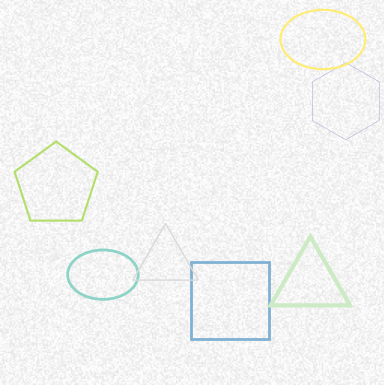[{"shape": "oval", "thickness": 2, "radius": 0.46, "center": [0.267, 0.287]}, {"shape": "hexagon", "thickness": 0.5, "radius": 0.5, "center": [0.898, 0.737]}, {"shape": "square", "thickness": 2, "radius": 0.5, "center": [0.597, 0.219]}, {"shape": "pentagon", "thickness": 1.5, "radius": 0.57, "center": [0.146, 0.519]}, {"shape": "triangle", "thickness": 1, "radius": 0.49, "center": [0.43, 0.322]}, {"shape": "triangle", "thickness": 3, "radius": 0.6, "center": [0.806, 0.266]}, {"shape": "oval", "thickness": 1.5, "radius": 0.55, "center": [0.839, 0.897]}]